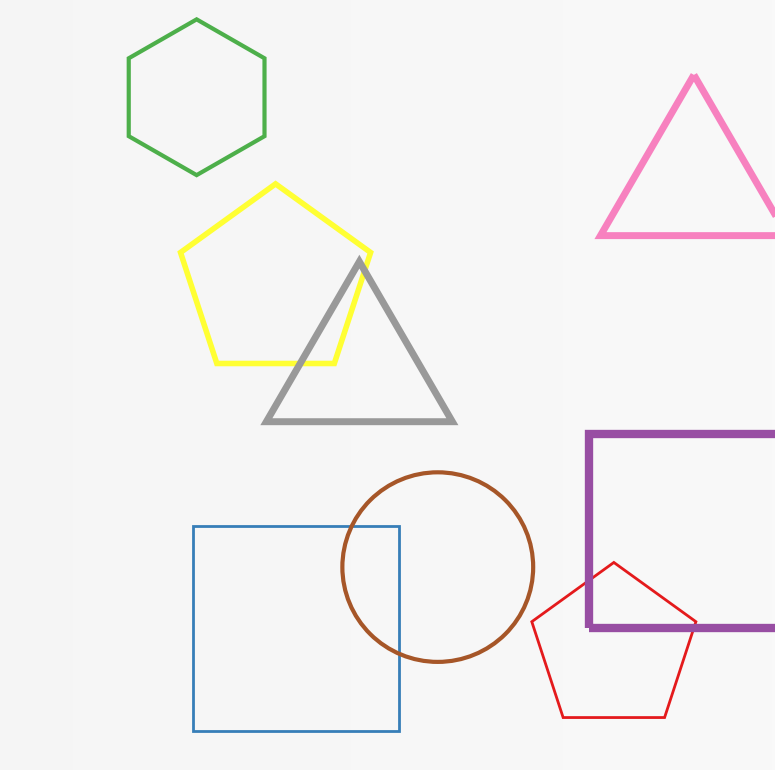[{"shape": "pentagon", "thickness": 1, "radius": 0.56, "center": [0.792, 0.158]}, {"shape": "square", "thickness": 1, "radius": 0.66, "center": [0.382, 0.184]}, {"shape": "hexagon", "thickness": 1.5, "radius": 0.51, "center": [0.254, 0.874]}, {"shape": "square", "thickness": 3, "radius": 0.63, "center": [0.886, 0.31]}, {"shape": "pentagon", "thickness": 2, "radius": 0.64, "center": [0.356, 0.632]}, {"shape": "circle", "thickness": 1.5, "radius": 0.62, "center": [0.565, 0.264]}, {"shape": "triangle", "thickness": 2.5, "radius": 0.7, "center": [0.895, 0.764]}, {"shape": "triangle", "thickness": 2.5, "radius": 0.69, "center": [0.464, 0.522]}]